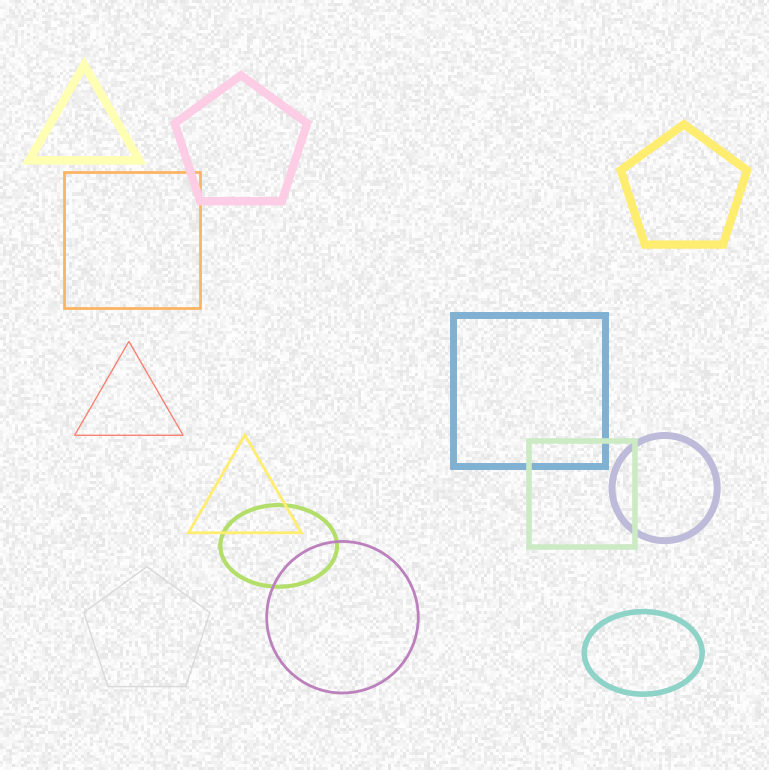[{"shape": "oval", "thickness": 2, "radius": 0.38, "center": [0.835, 0.152]}, {"shape": "triangle", "thickness": 3, "radius": 0.41, "center": [0.109, 0.833]}, {"shape": "circle", "thickness": 2.5, "radius": 0.34, "center": [0.863, 0.366]}, {"shape": "triangle", "thickness": 0.5, "radius": 0.41, "center": [0.167, 0.475]}, {"shape": "square", "thickness": 2.5, "radius": 0.49, "center": [0.687, 0.492]}, {"shape": "square", "thickness": 1, "radius": 0.44, "center": [0.172, 0.688]}, {"shape": "oval", "thickness": 1.5, "radius": 0.38, "center": [0.362, 0.291]}, {"shape": "pentagon", "thickness": 3, "radius": 0.45, "center": [0.313, 0.812]}, {"shape": "pentagon", "thickness": 0.5, "radius": 0.43, "center": [0.191, 0.178]}, {"shape": "circle", "thickness": 1, "radius": 0.49, "center": [0.445, 0.198]}, {"shape": "square", "thickness": 2, "radius": 0.34, "center": [0.756, 0.359]}, {"shape": "pentagon", "thickness": 3, "radius": 0.43, "center": [0.888, 0.752]}, {"shape": "triangle", "thickness": 1, "radius": 0.42, "center": [0.318, 0.35]}]